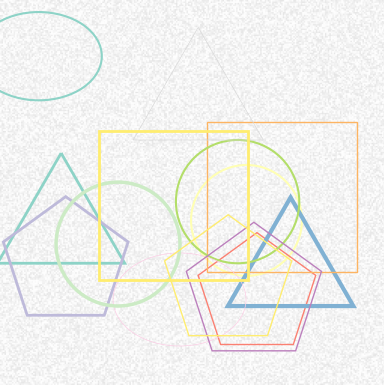[{"shape": "triangle", "thickness": 2, "radius": 0.95, "center": [0.159, 0.412]}, {"shape": "oval", "thickness": 1.5, "radius": 0.82, "center": [0.101, 0.854]}, {"shape": "circle", "thickness": 1.5, "radius": 0.72, "center": [0.64, 0.428]}, {"shape": "pentagon", "thickness": 2, "radius": 0.85, "center": [0.171, 0.319]}, {"shape": "pentagon", "thickness": 1, "radius": 0.8, "center": [0.667, 0.235]}, {"shape": "triangle", "thickness": 3, "radius": 0.94, "center": [0.755, 0.299]}, {"shape": "square", "thickness": 1, "radius": 0.97, "center": [0.734, 0.488]}, {"shape": "circle", "thickness": 1.5, "radius": 0.8, "center": [0.617, 0.476]}, {"shape": "oval", "thickness": 0.5, "radius": 0.86, "center": [0.466, 0.222]}, {"shape": "triangle", "thickness": 0.5, "radius": 0.98, "center": [0.515, 0.734]}, {"shape": "pentagon", "thickness": 1, "radius": 0.92, "center": [0.659, 0.238]}, {"shape": "circle", "thickness": 2.5, "radius": 0.8, "center": [0.307, 0.366]}, {"shape": "pentagon", "thickness": 1, "radius": 0.87, "center": [0.593, 0.269]}, {"shape": "square", "thickness": 2, "radius": 0.97, "center": [0.45, 0.466]}]